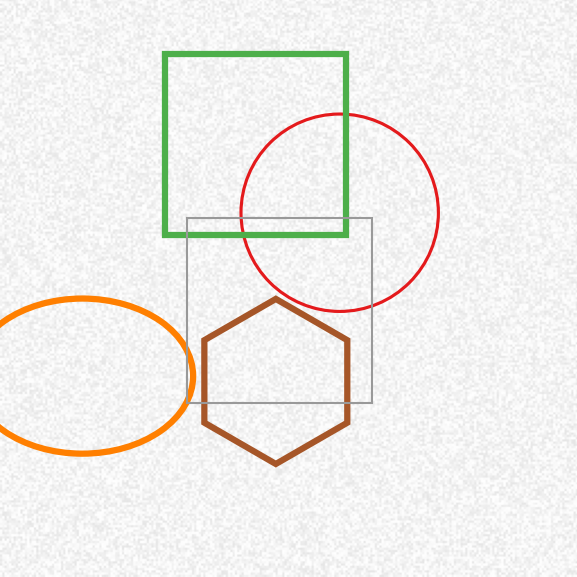[{"shape": "circle", "thickness": 1.5, "radius": 0.85, "center": [0.588, 0.631]}, {"shape": "square", "thickness": 3, "radius": 0.78, "center": [0.442, 0.749]}, {"shape": "oval", "thickness": 3, "radius": 0.96, "center": [0.143, 0.348]}, {"shape": "hexagon", "thickness": 3, "radius": 0.71, "center": [0.478, 0.339]}, {"shape": "square", "thickness": 1, "radius": 0.8, "center": [0.484, 0.462]}]